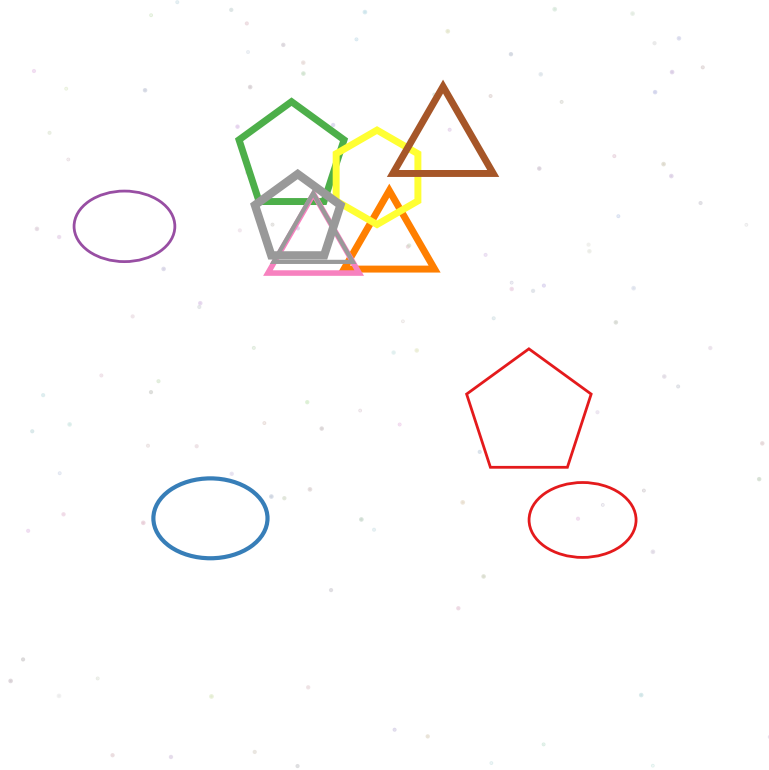[{"shape": "pentagon", "thickness": 1, "radius": 0.43, "center": [0.687, 0.462]}, {"shape": "oval", "thickness": 1, "radius": 0.35, "center": [0.757, 0.325]}, {"shape": "oval", "thickness": 1.5, "radius": 0.37, "center": [0.273, 0.327]}, {"shape": "pentagon", "thickness": 2.5, "radius": 0.36, "center": [0.379, 0.796]}, {"shape": "oval", "thickness": 1, "radius": 0.33, "center": [0.162, 0.706]}, {"shape": "triangle", "thickness": 2.5, "radius": 0.34, "center": [0.506, 0.685]}, {"shape": "hexagon", "thickness": 2.5, "radius": 0.31, "center": [0.49, 0.77]}, {"shape": "triangle", "thickness": 2.5, "radius": 0.38, "center": [0.575, 0.812]}, {"shape": "triangle", "thickness": 2, "radius": 0.34, "center": [0.407, 0.68]}, {"shape": "triangle", "thickness": 1.5, "radius": 0.3, "center": [0.407, 0.69]}, {"shape": "pentagon", "thickness": 3, "radius": 0.29, "center": [0.387, 0.716]}]